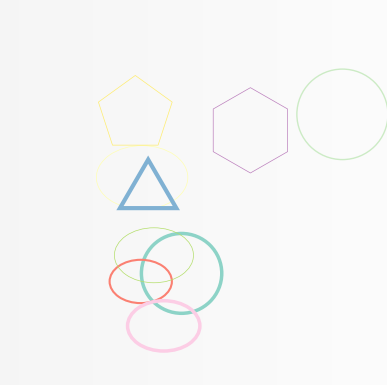[{"shape": "circle", "thickness": 2.5, "radius": 0.52, "center": [0.469, 0.29]}, {"shape": "oval", "thickness": 0.5, "radius": 0.59, "center": [0.367, 0.539]}, {"shape": "oval", "thickness": 1.5, "radius": 0.4, "center": [0.363, 0.269]}, {"shape": "triangle", "thickness": 3, "radius": 0.42, "center": [0.382, 0.501]}, {"shape": "oval", "thickness": 0.5, "radius": 0.51, "center": [0.397, 0.337]}, {"shape": "oval", "thickness": 2.5, "radius": 0.47, "center": [0.422, 0.154]}, {"shape": "hexagon", "thickness": 0.5, "radius": 0.55, "center": [0.646, 0.661]}, {"shape": "circle", "thickness": 1, "radius": 0.59, "center": [0.884, 0.703]}, {"shape": "pentagon", "thickness": 0.5, "radius": 0.5, "center": [0.349, 0.704]}]